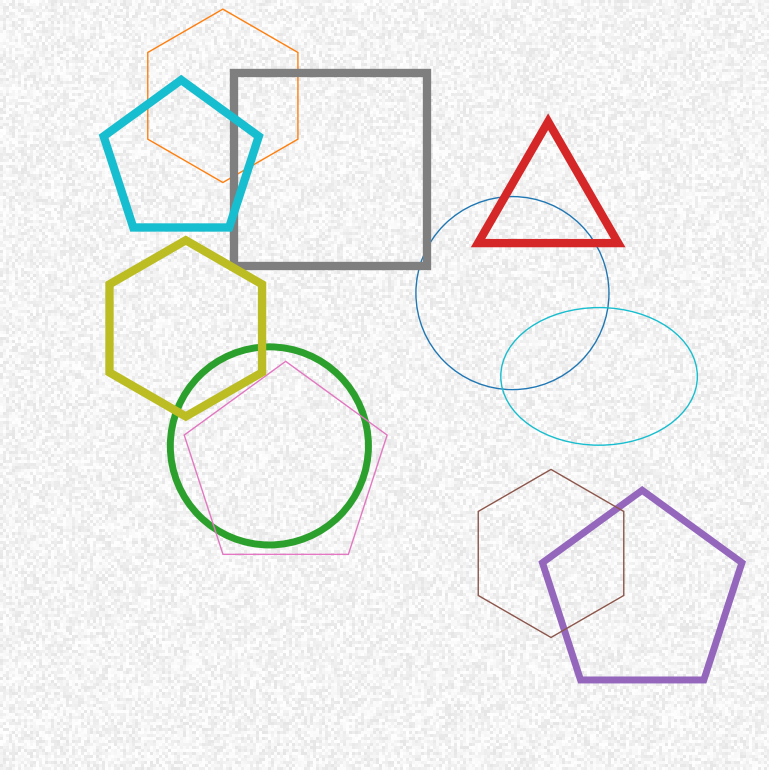[{"shape": "circle", "thickness": 0.5, "radius": 0.63, "center": [0.665, 0.619]}, {"shape": "hexagon", "thickness": 0.5, "radius": 0.56, "center": [0.289, 0.876]}, {"shape": "circle", "thickness": 2.5, "radius": 0.64, "center": [0.35, 0.421]}, {"shape": "triangle", "thickness": 3, "radius": 0.53, "center": [0.712, 0.737]}, {"shape": "pentagon", "thickness": 2.5, "radius": 0.68, "center": [0.834, 0.227]}, {"shape": "hexagon", "thickness": 0.5, "radius": 0.55, "center": [0.716, 0.281]}, {"shape": "pentagon", "thickness": 0.5, "radius": 0.69, "center": [0.371, 0.392]}, {"shape": "square", "thickness": 3, "radius": 0.63, "center": [0.429, 0.78]}, {"shape": "hexagon", "thickness": 3, "radius": 0.57, "center": [0.241, 0.574]}, {"shape": "pentagon", "thickness": 3, "radius": 0.53, "center": [0.235, 0.79]}, {"shape": "oval", "thickness": 0.5, "radius": 0.64, "center": [0.778, 0.511]}]